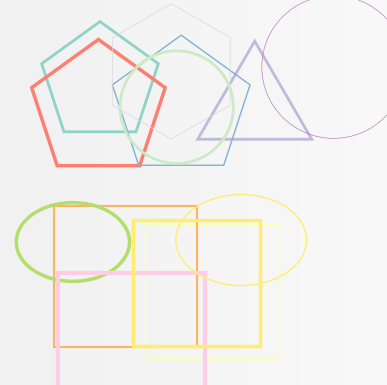[{"shape": "pentagon", "thickness": 2, "radius": 0.79, "center": [0.258, 0.786]}, {"shape": "square", "thickness": 1, "radius": 0.86, "center": [0.547, 0.244]}, {"shape": "triangle", "thickness": 2, "radius": 0.85, "center": [0.657, 0.723]}, {"shape": "pentagon", "thickness": 2.5, "radius": 0.91, "center": [0.254, 0.716]}, {"shape": "pentagon", "thickness": 1, "radius": 0.93, "center": [0.468, 0.722]}, {"shape": "square", "thickness": 1.5, "radius": 0.92, "center": [0.324, 0.281]}, {"shape": "oval", "thickness": 2.5, "radius": 0.73, "center": [0.188, 0.371]}, {"shape": "square", "thickness": 3, "radius": 0.95, "center": [0.34, 0.101]}, {"shape": "hexagon", "thickness": 0.5, "radius": 0.88, "center": [0.442, 0.815]}, {"shape": "circle", "thickness": 0.5, "radius": 0.93, "center": [0.861, 0.826]}, {"shape": "circle", "thickness": 2, "radius": 0.73, "center": [0.456, 0.722]}, {"shape": "square", "thickness": 2.5, "radius": 0.82, "center": [0.508, 0.265]}, {"shape": "oval", "thickness": 1, "radius": 0.84, "center": [0.623, 0.377]}]